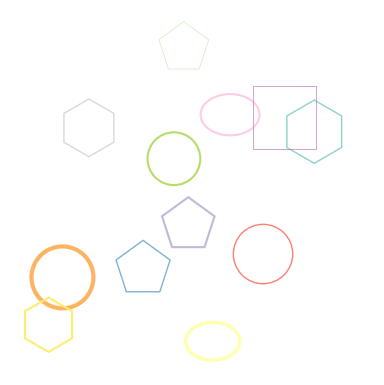[{"shape": "hexagon", "thickness": 1, "radius": 0.41, "center": [0.816, 0.658]}, {"shape": "oval", "thickness": 2.5, "radius": 0.35, "center": [0.553, 0.114]}, {"shape": "pentagon", "thickness": 1.5, "radius": 0.36, "center": [0.489, 0.416]}, {"shape": "circle", "thickness": 1, "radius": 0.39, "center": [0.683, 0.34]}, {"shape": "pentagon", "thickness": 1, "radius": 0.37, "center": [0.372, 0.302]}, {"shape": "circle", "thickness": 3, "radius": 0.4, "center": [0.162, 0.28]}, {"shape": "circle", "thickness": 1.5, "radius": 0.34, "center": [0.452, 0.588]}, {"shape": "oval", "thickness": 1.5, "radius": 0.38, "center": [0.598, 0.702]}, {"shape": "hexagon", "thickness": 1, "radius": 0.37, "center": [0.231, 0.668]}, {"shape": "square", "thickness": 0.5, "radius": 0.41, "center": [0.738, 0.694]}, {"shape": "pentagon", "thickness": 0.5, "radius": 0.34, "center": [0.477, 0.876]}, {"shape": "hexagon", "thickness": 1.5, "radius": 0.35, "center": [0.126, 0.157]}]